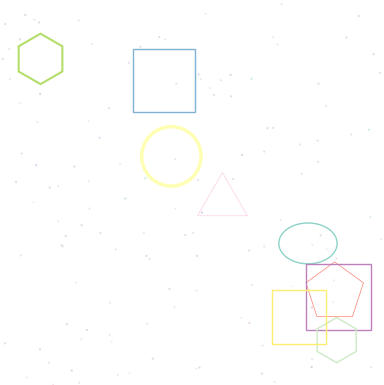[{"shape": "oval", "thickness": 1, "radius": 0.38, "center": [0.8, 0.368]}, {"shape": "circle", "thickness": 2.5, "radius": 0.39, "center": [0.445, 0.594]}, {"shape": "pentagon", "thickness": 0.5, "radius": 0.39, "center": [0.869, 0.241]}, {"shape": "square", "thickness": 1, "radius": 0.41, "center": [0.426, 0.79]}, {"shape": "hexagon", "thickness": 1.5, "radius": 0.33, "center": [0.105, 0.847]}, {"shape": "triangle", "thickness": 0.5, "radius": 0.37, "center": [0.578, 0.477]}, {"shape": "square", "thickness": 1, "radius": 0.42, "center": [0.878, 0.229]}, {"shape": "hexagon", "thickness": 1, "radius": 0.29, "center": [0.874, 0.116]}, {"shape": "square", "thickness": 1, "radius": 0.35, "center": [0.777, 0.177]}]